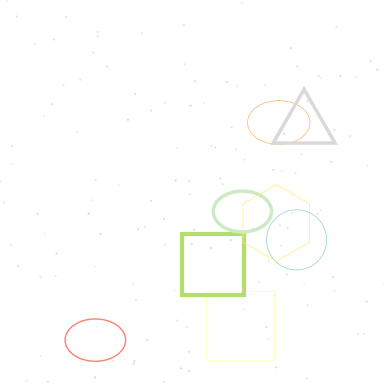[{"shape": "circle", "thickness": 0.5, "radius": 0.39, "center": [0.77, 0.377]}, {"shape": "square", "thickness": 0.5, "radius": 0.45, "center": [0.624, 0.154]}, {"shape": "oval", "thickness": 1, "radius": 0.39, "center": [0.248, 0.117]}, {"shape": "oval", "thickness": 0.5, "radius": 0.41, "center": [0.724, 0.682]}, {"shape": "square", "thickness": 3, "radius": 0.4, "center": [0.553, 0.313]}, {"shape": "triangle", "thickness": 2.5, "radius": 0.46, "center": [0.79, 0.675]}, {"shape": "oval", "thickness": 2.5, "radius": 0.38, "center": [0.63, 0.451]}, {"shape": "hexagon", "thickness": 0.5, "radius": 0.5, "center": [0.718, 0.421]}]